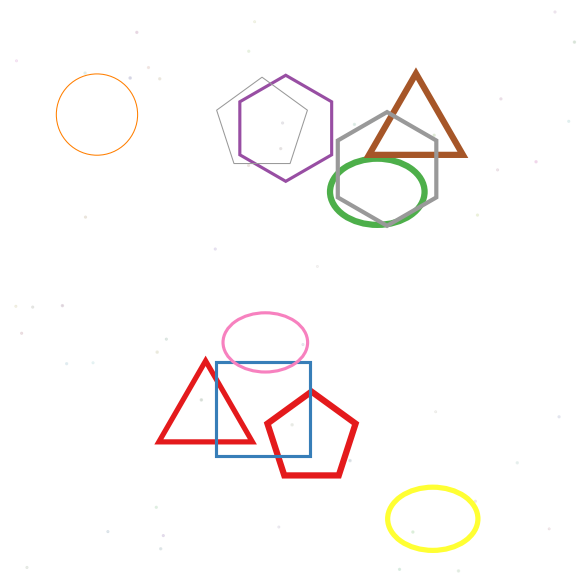[{"shape": "pentagon", "thickness": 3, "radius": 0.4, "center": [0.539, 0.241]}, {"shape": "triangle", "thickness": 2.5, "radius": 0.47, "center": [0.356, 0.281]}, {"shape": "square", "thickness": 1.5, "radius": 0.41, "center": [0.455, 0.29]}, {"shape": "oval", "thickness": 3, "radius": 0.41, "center": [0.653, 0.667]}, {"shape": "hexagon", "thickness": 1.5, "radius": 0.46, "center": [0.495, 0.777]}, {"shape": "circle", "thickness": 0.5, "radius": 0.35, "center": [0.168, 0.801]}, {"shape": "oval", "thickness": 2.5, "radius": 0.39, "center": [0.749, 0.101]}, {"shape": "triangle", "thickness": 3, "radius": 0.47, "center": [0.72, 0.778]}, {"shape": "oval", "thickness": 1.5, "radius": 0.37, "center": [0.459, 0.406]}, {"shape": "hexagon", "thickness": 2, "radius": 0.49, "center": [0.67, 0.707]}, {"shape": "pentagon", "thickness": 0.5, "radius": 0.41, "center": [0.454, 0.783]}]